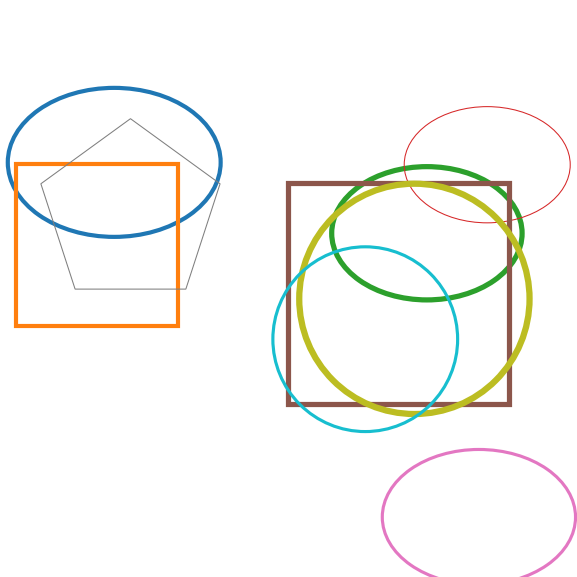[{"shape": "oval", "thickness": 2, "radius": 0.92, "center": [0.198, 0.718]}, {"shape": "square", "thickness": 2, "radius": 0.7, "center": [0.167, 0.574]}, {"shape": "oval", "thickness": 2.5, "radius": 0.82, "center": [0.739, 0.595]}, {"shape": "oval", "thickness": 0.5, "radius": 0.72, "center": [0.844, 0.714]}, {"shape": "square", "thickness": 2.5, "radius": 0.96, "center": [0.691, 0.491]}, {"shape": "oval", "thickness": 1.5, "radius": 0.84, "center": [0.829, 0.104]}, {"shape": "pentagon", "thickness": 0.5, "radius": 0.82, "center": [0.226, 0.63]}, {"shape": "circle", "thickness": 3, "radius": 1.0, "center": [0.718, 0.482]}, {"shape": "circle", "thickness": 1.5, "radius": 0.8, "center": [0.632, 0.412]}]